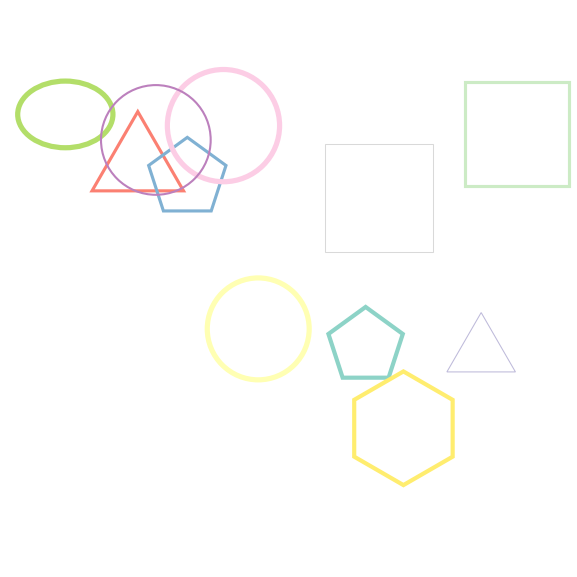[{"shape": "pentagon", "thickness": 2, "radius": 0.34, "center": [0.633, 0.4]}, {"shape": "circle", "thickness": 2.5, "radius": 0.44, "center": [0.447, 0.43]}, {"shape": "triangle", "thickness": 0.5, "radius": 0.34, "center": [0.833, 0.389]}, {"shape": "triangle", "thickness": 1.5, "radius": 0.46, "center": [0.239, 0.714]}, {"shape": "pentagon", "thickness": 1.5, "radius": 0.35, "center": [0.324, 0.691]}, {"shape": "oval", "thickness": 2.5, "radius": 0.41, "center": [0.113, 0.801]}, {"shape": "circle", "thickness": 2.5, "radius": 0.49, "center": [0.387, 0.782]}, {"shape": "square", "thickness": 0.5, "radius": 0.47, "center": [0.656, 0.656]}, {"shape": "circle", "thickness": 1, "radius": 0.47, "center": [0.27, 0.757]}, {"shape": "square", "thickness": 1.5, "radius": 0.45, "center": [0.896, 0.767]}, {"shape": "hexagon", "thickness": 2, "radius": 0.49, "center": [0.699, 0.258]}]